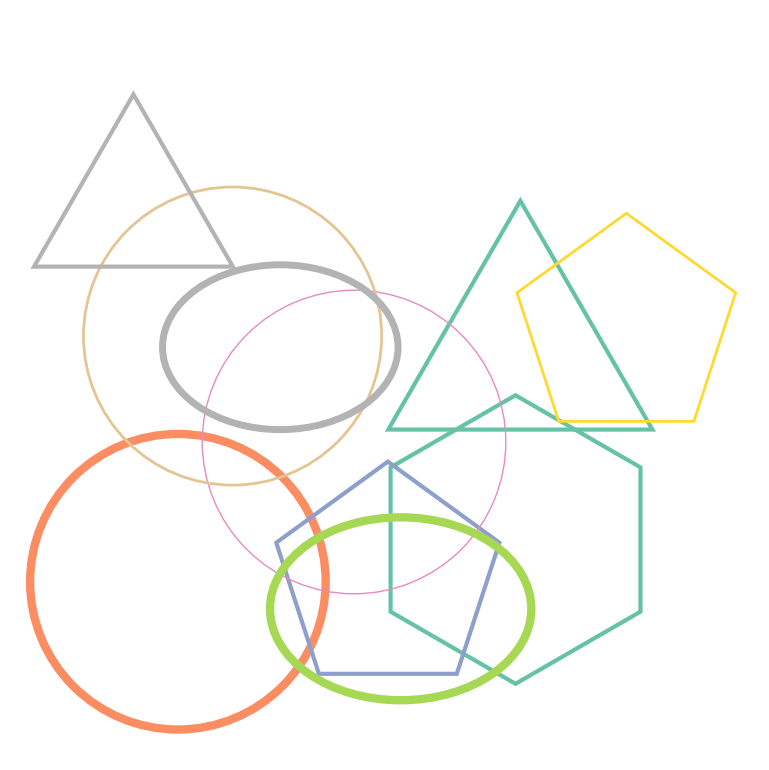[{"shape": "triangle", "thickness": 1.5, "radius": 0.99, "center": [0.676, 0.541]}, {"shape": "hexagon", "thickness": 1.5, "radius": 0.94, "center": [0.669, 0.299]}, {"shape": "circle", "thickness": 3, "radius": 0.96, "center": [0.231, 0.244]}, {"shape": "pentagon", "thickness": 1.5, "radius": 0.76, "center": [0.504, 0.248]}, {"shape": "circle", "thickness": 0.5, "radius": 0.99, "center": [0.46, 0.426]}, {"shape": "oval", "thickness": 3, "radius": 0.85, "center": [0.52, 0.209]}, {"shape": "pentagon", "thickness": 1, "radius": 0.75, "center": [0.813, 0.574]}, {"shape": "circle", "thickness": 1, "radius": 0.97, "center": [0.302, 0.564]}, {"shape": "triangle", "thickness": 1.5, "radius": 0.75, "center": [0.173, 0.728]}, {"shape": "oval", "thickness": 2.5, "radius": 0.76, "center": [0.364, 0.549]}]